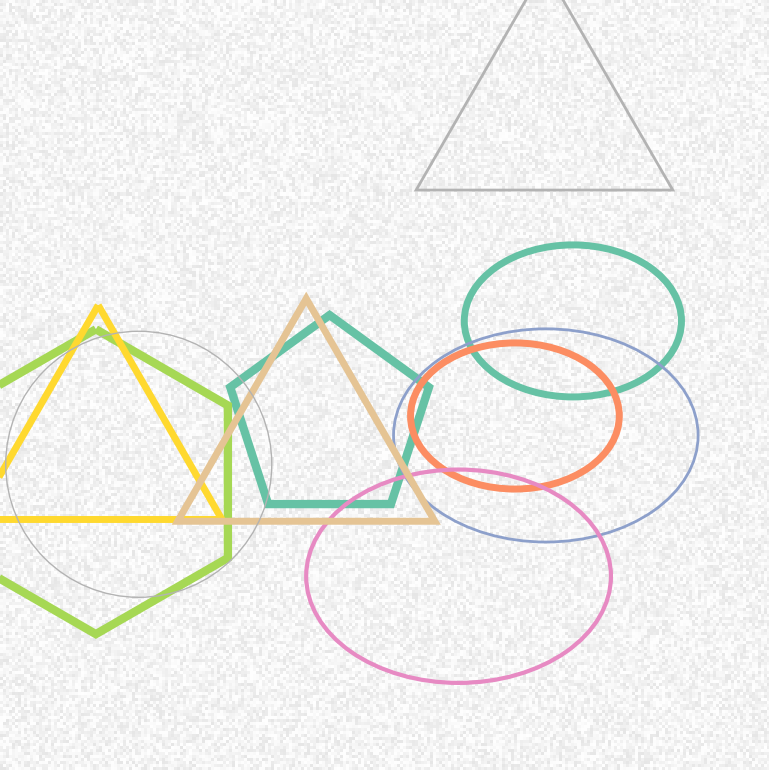[{"shape": "oval", "thickness": 2.5, "radius": 0.71, "center": [0.744, 0.583]}, {"shape": "pentagon", "thickness": 3, "radius": 0.68, "center": [0.428, 0.455]}, {"shape": "oval", "thickness": 2.5, "radius": 0.68, "center": [0.669, 0.46]}, {"shape": "oval", "thickness": 1, "radius": 0.99, "center": [0.709, 0.434]}, {"shape": "oval", "thickness": 1.5, "radius": 0.99, "center": [0.596, 0.252]}, {"shape": "hexagon", "thickness": 3, "radius": 0.99, "center": [0.125, 0.374]}, {"shape": "triangle", "thickness": 2.5, "radius": 0.93, "center": [0.128, 0.418]}, {"shape": "triangle", "thickness": 2.5, "radius": 0.96, "center": [0.398, 0.419]}, {"shape": "circle", "thickness": 0.5, "radius": 0.86, "center": [0.18, 0.397]}, {"shape": "triangle", "thickness": 1, "radius": 0.96, "center": [0.707, 0.849]}]